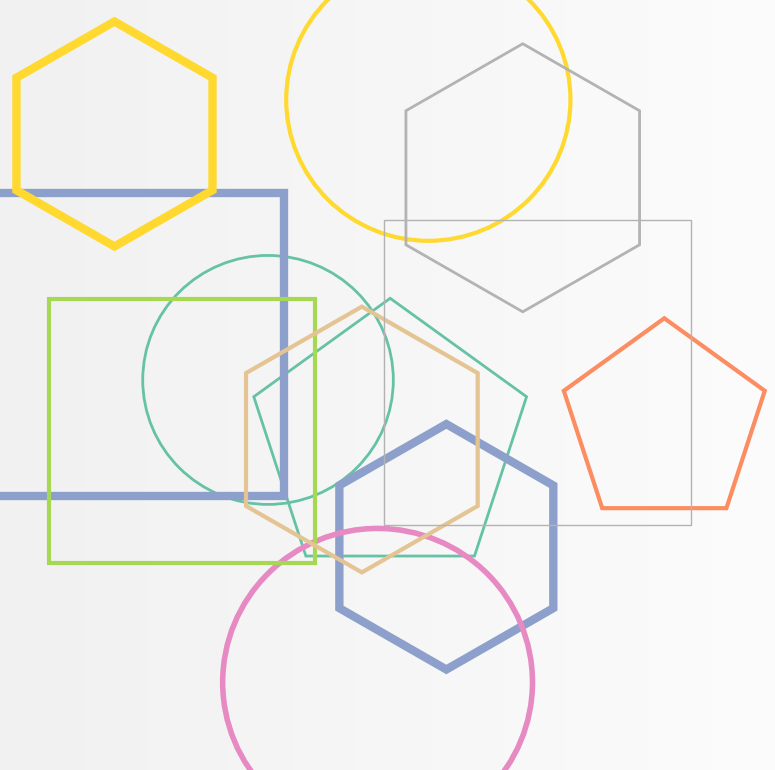[{"shape": "circle", "thickness": 1, "radius": 0.81, "center": [0.346, 0.507]}, {"shape": "pentagon", "thickness": 1, "radius": 0.93, "center": [0.503, 0.428]}, {"shape": "pentagon", "thickness": 1.5, "radius": 0.68, "center": [0.857, 0.45]}, {"shape": "hexagon", "thickness": 3, "radius": 0.8, "center": [0.576, 0.29]}, {"shape": "square", "thickness": 3, "radius": 0.98, "center": [0.17, 0.553]}, {"shape": "circle", "thickness": 2, "radius": 1.0, "center": [0.487, 0.114]}, {"shape": "square", "thickness": 1.5, "radius": 0.86, "center": [0.235, 0.44]}, {"shape": "circle", "thickness": 1.5, "radius": 0.92, "center": [0.553, 0.871]}, {"shape": "hexagon", "thickness": 3, "radius": 0.73, "center": [0.148, 0.826]}, {"shape": "hexagon", "thickness": 1.5, "radius": 0.86, "center": [0.467, 0.429]}, {"shape": "hexagon", "thickness": 1, "radius": 0.87, "center": [0.675, 0.769]}, {"shape": "square", "thickness": 0.5, "radius": 0.99, "center": [0.694, 0.516]}]